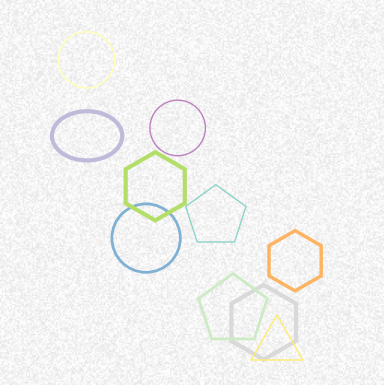[{"shape": "pentagon", "thickness": 1, "radius": 0.41, "center": [0.561, 0.438]}, {"shape": "circle", "thickness": 1, "radius": 0.37, "center": [0.225, 0.845]}, {"shape": "oval", "thickness": 3, "radius": 0.46, "center": [0.226, 0.647]}, {"shape": "circle", "thickness": 2, "radius": 0.44, "center": [0.379, 0.382]}, {"shape": "hexagon", "thickness": 2.5, "radius": 0.39, "center": [0.766, 0.323]}, {"shape": "hexagon", "thickness": 3, "radius": 0.44, "center": [0.403, 0.516]}, {"shape": "hexagon", "thickness": 3, "radius": 0.48, "center": [0.685, 0.163]}, {"shape": "circle", "thickness": 1, "radius": 0.36, "center": [0.461, 0.668]}, {"shape": "pentagon", "thickness": 2, "radius": 0.47, "center": [0.605, 0.196]}, {"shape": "triangle", "thickness": 1, "radius": 0.39, "center": [0.719, 0.104]}]